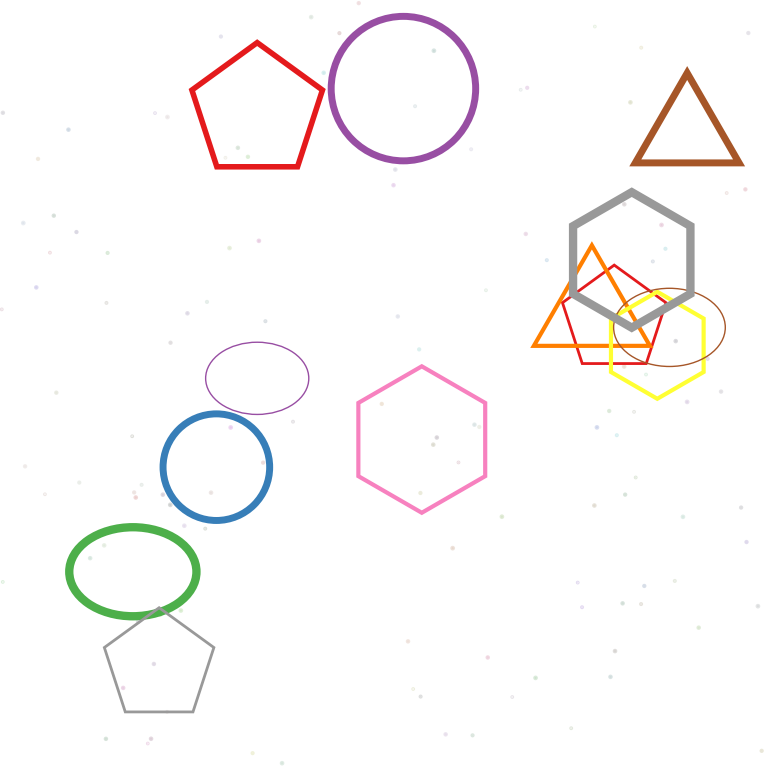[{"shape": "pentagon", "thickness": 2, "radius": 0.45, "center": [0.334, 0.855]}, {"shape": "pentagon", "thickness": 1, "radius": 0.35, "center": [0.798, 0.585]}, {"shape": "circle", "thickness": 2.5, "radius": 0.35, "center": [0.281, 0.393]}, {"shape": "oval", "thickness": 3, "radius": 0.41, "center": [0.173, 0.257]}, {"shape": "circle", "thickness": 2.5, "radius": 0.47, "center": [0.524, 0.885]}, {"shape": "oval", "thickness": 0.5, "radius": 0.33, "center": [0.334, 0.509]}, {"shape": "triangle", "thickness": 1.5, "radius": 0.44, "center": [0.769, 0.594]}, {"shape": "hexagon", "thickness": 1.5, "radius": 0.35, "center": [0.854, 0.552]}, {"shape": "oval", "thickness": 0.5, "radius": 0.36, "center": [0.869, 0.575]}, {"shape": "triangle", "thickness": 2.5, "radius": 0.39, "center": [0.892, 0.827]}, {"shape": "hexagon", "thickness": 1.5, "radius": 0.48, "center": [0.548, 0.429]}, {"shape": "pentagon", "thickness": 1, "radius": 0.37, "center": [0.207, 0.136]}, {"shape": "hexagon", "thickness": 3, "radius": 0.44, "center": [0.82, 0.662]}]